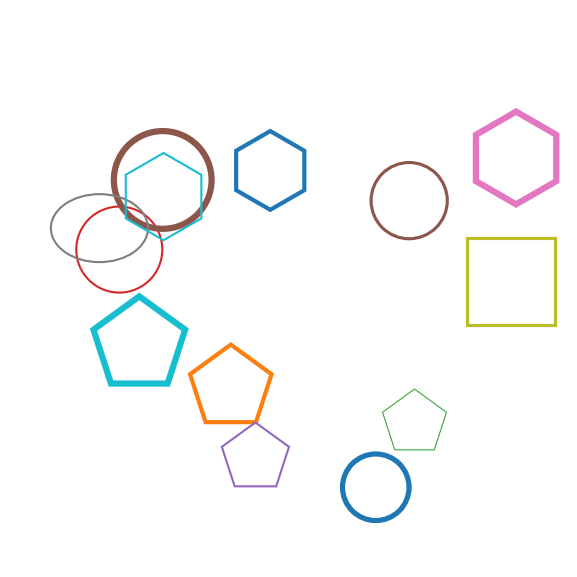[{"shape": "hexagon", "thickness": 2, "radius": 0.34, "center": [0.468, 0.704]}, {"shape": "circle", "thickness": 2.5, "radius": 0.29, "center": [0.651, 0.155]}, {"shape": "pentagon", "thickness": 2, "radius": 0.37, "center": [0.4, 0.328]}, {"shape": "pentagon", "thickness": 0.5, "radius": 0.29, "center": [0.718, 0.267]}, {"shape": "circle", "thickness": 1, "radius": 0.37, "center": [0.207, 0.567]}, {"shape": "pentagon", "thickness": 1, "radius": 0.31, "center": [0.442, 0.206]}, {"shape": "circle", "thickness": 3, "radius": 0.42, "center": [0.282, 0.688]}, {"shape": "circle", "thickness": 1.5, "radius": 0.33, "center": [0.709, 0.652]}, {"shape": "hexagon", "thickness": 3, "radius": 0.4, "center": [0.894, 0.726]}, {"shape": "oval", "thickness": 1, "radius": 0.42, "center": [0.172, 0.604]}, {"shape": "square", "thickness": 1.5, "radius": 0.38, "center": [0.885, 0.512]}, {"shape": "pentagon", "thickness": 3, "radius": 0.42, "center": [0.241, 0.402]}, {"shape": "hexagon", "thickness": 1, "radius": 0.38, "center": [0.283, 0.659]}]